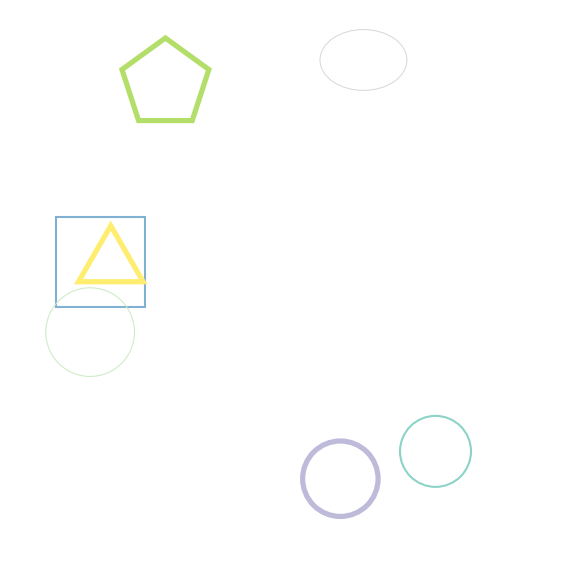[{"shape": "circle", "thickness": 1, "radius": 0.31, "center": [0.754, 0.218]}, {"shape": "circle", "thickness": 2.5, "radius": 0.33, "center": [0.589, 0.17]}, {"shape": "square", "thickness": 1, "radius": 0.39, "center": [0.174, 0.545]}, {"shape": "pentagon", "thickness": 2.5, "radius": 0.4, "center": [0.286, 0.854]}, {"shape": "oval", "thickness": 0.5, "radius": 0.38, "center": [0.629, 0.895]}, {"shape": "circle", "thickness": 0.5, "radius": 0.38, "center": [0.156, 0.424]}, {"shape": "triangle", "thickness": 2.5, "radius": 0.32, "center": [0.192, 0.544]}]